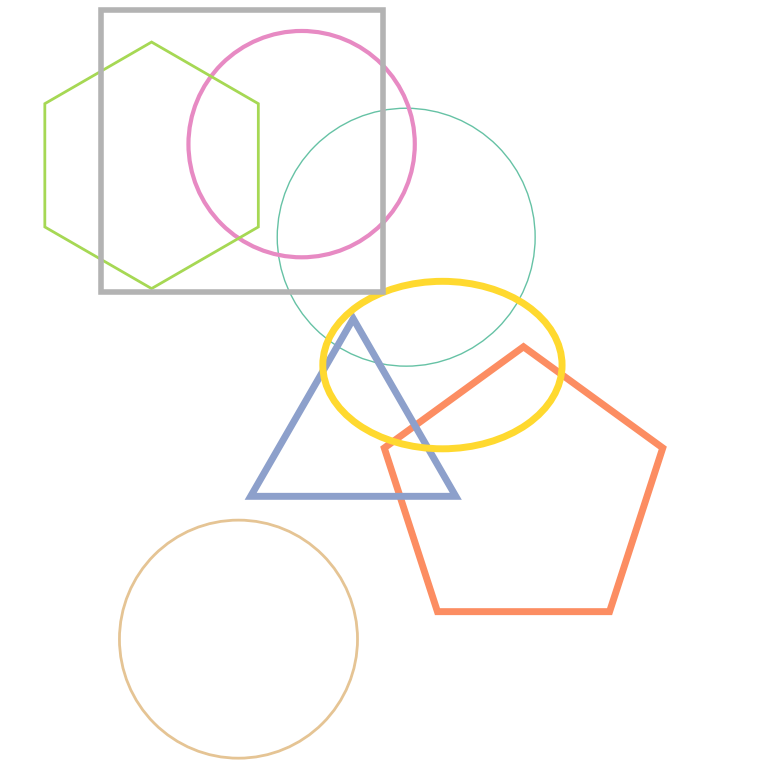[{"shape": "circle", "thickness": 0.5, "radius": 0.84, "center": [0.528, 0.692]}, {"shape": "pentagon", "thickness": 2.5, "radius": 0.95, "center": [0.68, 0.359]}, {"shape": "triangle", "thickness": 2.5, "radius": 0.77, "center": [0.459, 0.432]}, {"shape": "circle", "thickness": 1.5, "radius": 0.73, "center": [0.392, 0.813]}, {"shape": "hexagon", "thickness": 1, "radius": 0.8, "center": [0.197, 0.785]}, {"shape": "oval", "thickness": 2.5, "radius": 0.78, "center": [0.575, 0.526]}, {"shape": "circle", "thickness": 1, "radius": 0.77, "center": [0.31, 0.17]}, {"shape": "square", "thickness": 2, "radius": 0.92, "center": [0.314, 0.804]}]